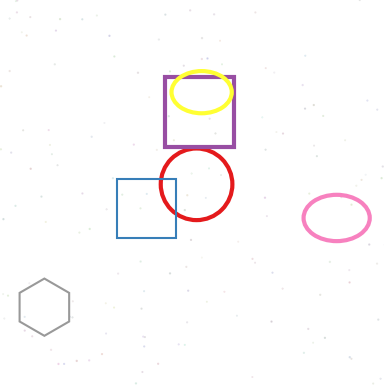[{"shape": "circle", "thickness": 3, "radius": 0.47, "center": [0.511, 0.521]}, {"shape": "square", "thickness": 1.5, "radius": 0.38, "center": [0.382, 0.458]}, {"shape": "square", "thickness": 3, "radius": 0.45, "center": [0.518, 0.708]}, {"shape": "oval", "thickness": 3, "radius": 0.39, "center": [0.524, 0.761]}, {"shape": "oval", "thickness": 3, "radius": 0.43, "center": [0.874, 0.434]}, {"shape": "hexagon", "thickness": 1.5, "radius": 0.37, "center": [0.115, 0.202]}]